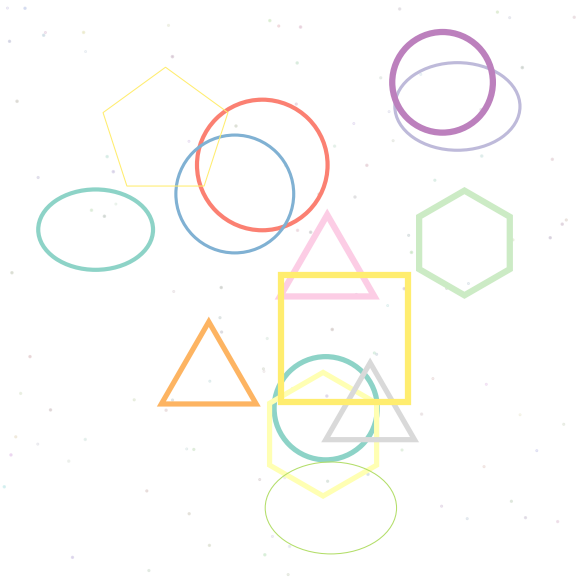[{"shape": "circle", "thickness": 2.5, "radius": 0.45, "center": [0.564, 0.292]}, {"shape": "oval", "thickness": 2, "radius": 0.5, "center": [0.166, 0.601]}, {"shape": "hexagon", "thickness": 2.5, "radius": 0.54, "center": [0.559, 0.247]}, {"shape": "oval", "thickness": 1.5, "radius": 0.54, "center": [0.792, 0.815]}, {"shape": "circle", "thickness": 2, "radius": 0.57, "center": [0.454, 0.713]}, {"shape": "circle", "thickness": 1.5, "radius": 0.51, "center": [0.407, 0.663]}, {"shape": "triangle", "thickness": 2.5, "radius": 0.47, "center": [0.362, 0.347]}, {"shape": "oval", "thickness": 0.5, "radius": 0.57, "center": [0.573, 0.12]}, {"shape": "triangle", "thickness": 3, "radius": 0.47, "center": [0.567, 0.533]}, {"shape": "triangle", "thickness": 2.5, "radius": 0.44, "center": [0.641, 0.282]}, {"shape": "circle", "thickness": 3, "radius": 0.44, "center": [0.766, 0.857]}, {"shape": "hexagon", "thickness": 3, "radius": 0.45, "center": [0.804, 0.578]}, {"shape": "square", "thickness": 3, "radius": 0.55, "center": [0.597, 0.413]}, {"shape": "pentagon", "thickness": 0.5, "radius": 0.57, "center": [0.287, 0.769]}]